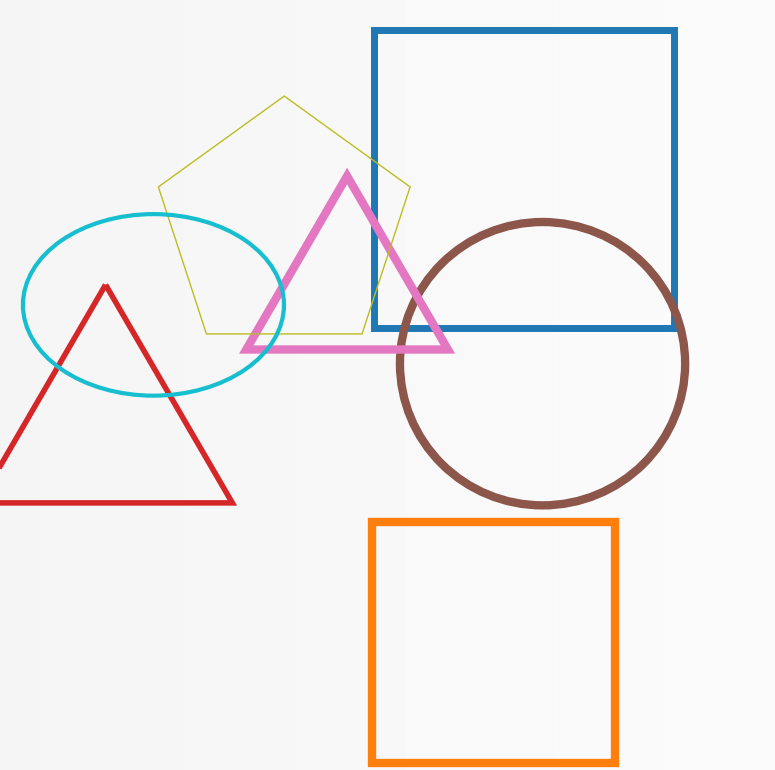[{"shape": "square", "thickness": 2.5, "radius": 0.97, "center": [0.676, 0.768]}, {"shape": "square", "thickness": 3, "radius": 0.78, "center": [0.637, 0.166]}, {"shape": "triangle", "thickness": 2, "radius": 0.94, "center": [0.136, 0.441]}, {"shape": "circle", "thickness": 3, "radius": 0.92, "center": [0.7, 0.528]}, {"shape": "triangle", "thickness": 3, "radius": 0.75, "center": [0.448, 0.621]}, {"shape": "pentagon", "thickness": 0.5, "radius": 0.85, "center": [0.367, 0.704]}, {"shape": "oval", "thickness": 1.5, "radius": 0.84, "center": [0.198, 0.604]}]